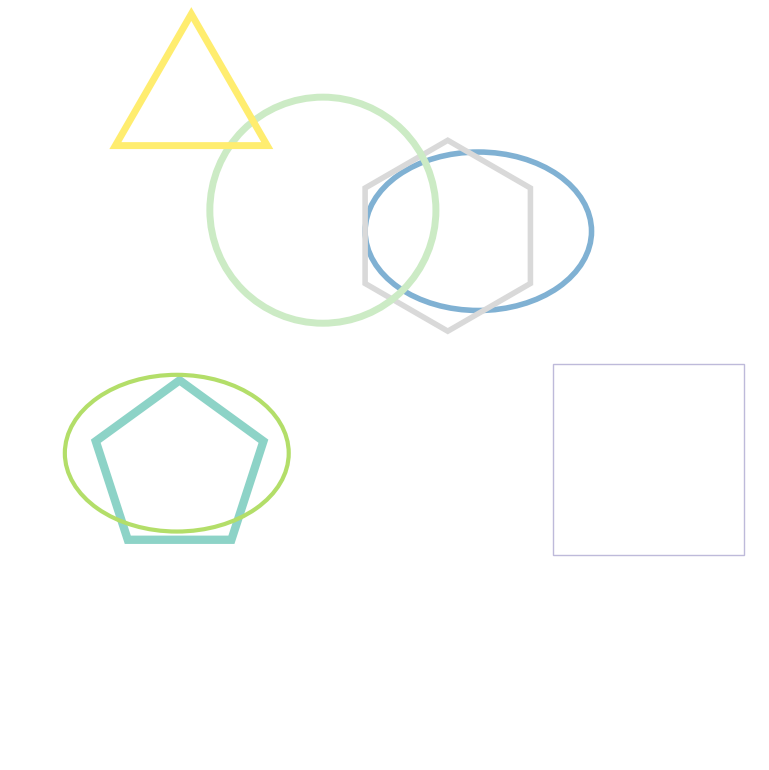[{"shape": "pentagon", "thickness": 3, "radius": 0.57, "center": [0.233, 0.392]}, {"shape": "square", "thickness": 0.5, "radius": 0.62, "center": [0.842, 0.403]}, {"shape": "oval", "thickness": 2, "radius": 0.73, "center": [0.621, 0.7]}, {"shape": "oval", "thickness": 1.5, "radius": 0.73, "center": [0.23, 0.411]}, {"shape": "hexagon", "thickness": 2, "radius": 0.62, "center": [0.582, 0.694]}, {"shape": "circle", "thickness": 2.5, "radius": 0.73, "center": [0.419, 0.727]}, {"shape": "triangle", "thickness": 2.5, "radius": 0.57, "center": [0.248, 0.868]}]